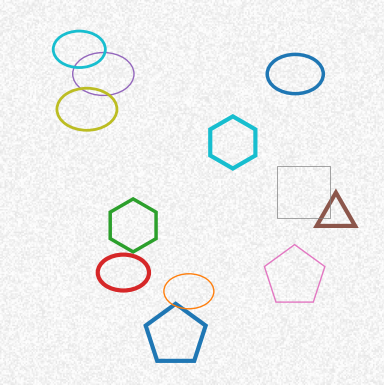[{"shape": "pentagon", "thickness": 3, "radius": 0.41, "center": [0.456, 0.129]}, {"shape": "oval", "thickness": 2.5, "radius": 0.36, "center": [0.767, 0.808]}, {"shape": "oval", "thickness": 1, "radius": 0.32, "center": [0.491, 0.243]}, {"shape": "hexagon", "thickness": 2.5, "radius": 0.34, "center": [0.346, 0.415]}, {"shape": "oval", "thickness": 3, "radius": 0.33, "center": [0.32, 0.292]}, {"shape": "oval", "thickness": 1, "radius": 0.4, "center": [0.268, 0.808]}, {"shape": "triangle", "thickness": 3, "radius": 0.29, "center": [0.872, 0.442]}, {"shape": "pentagon", "thickness": 1, "radius": 0.41, "center": [0.765, 0.282]}, {"shape": "square", "thickness": 0.5, "radius": 0.34, "center": [0.788, 0.501]}, {"shape": "oval", "thickness": 2, "radius": 0.39, "center": [0.226, 0.716]}, {"shape": "hexagon", "thickness": 3, "radius": 0.34, "center": [0.605, 0.63]}, {"shape": "oval", "thickness": 2, "radius": 0.34, "center": [0.206, 0.872]}]